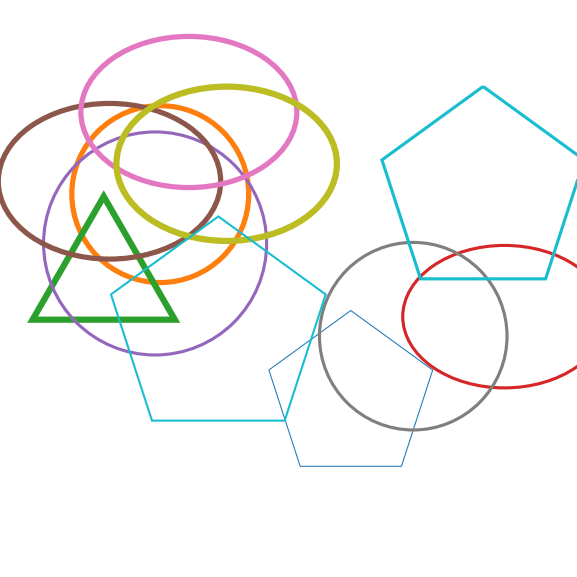[{"shape": "pentagon", "thickness": 0.5, "radius": 0.75, "center": [0.607, 0.312]}, {"shape": "circle", "thickness": 2.5, "radius": 0.77, "center": [0.278, 0.663]}, {"shape": "triangle", "thickness": 3, "radius": 0.71, "center": [0.18, 0.517]}, {"shape": "oval", "thickness": 1.5, "radius": 0.88, "center": [0.874, 0.451]}, {"shape": "circle", "thickness": 1.5, "radius": 0.97, "center": [0.269, 0.578]}, {"shape": "oval", "thickness": 2.5, "radius": 0.96, "center": [0.19, 0.685]}, {"shape": "oval", "thickness": 2.5, "radius": 0.93, "center": [0.327, 0.805]}, {"shape": "circle", "thickness": 1.5, "radius": 0.81, "center": [0.716, 0.417]}, {"shape": "oval", "thickness": 3, "radius": 0.95, "center": [0.392, 0.716]}, {"shape": "pentagon", "thickness": 1, "radius": 0.98, "center": [0.378, 0.429]}, {"shape": "pentagon", "thickness": 1.5, "radius": 0.92, "center": [0.837, 0.665]}]